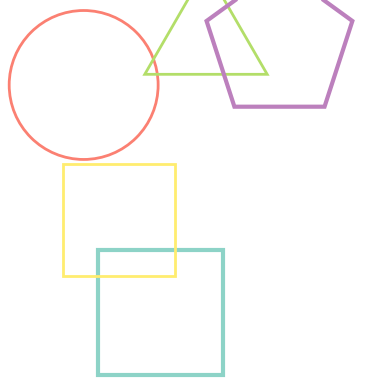[{"shape": "square", "thickness": 3, "radius": 0.81, "center": [0.417, 0.187]}, {"shape": "circle", "thickness": 2, "radius": 0.97, "center": [0.217, 0.779]}, {"shape": "triangle", "thickness": 2, "radius": 0.92, "center": [0.535, 0.899]}, {"shape": "pentagon", "thickness": 3, "radius": 1.0, "center": [0.726, 0.884]}, {"shape": "square", "thickness": 2, "radius": 0.73, "center": [0.309, 0.427]}]